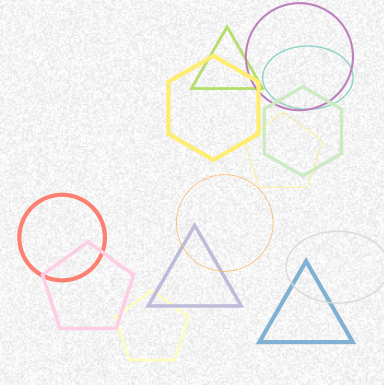[{"shape": "oval", "thickness": 1, "radius": 0.59, "center": [0.8, 0.798]}, {"shape": "pentagon", "thickness": 1.5, "radius": 0.5, "center": [0.395, 0.146]}, {"shape": "triangle", "thickness": 2.5, "radius": 0.7, "center": [0.506, 0.275]}, {"shape": "circle", "thickness": 3, "radius": 0.56, "center": [0.161, 0.383]}, {"shape": "triangle", "thickness": 3, "radius": 0.7, "center": [0.795, 0.181]}, {"shape": "circle", "thickness": 0.5, "radius": 0.63, "center": [0.584, 0.421]}, {"shape": "triangle", "thickness": 2, "radius": 0.53, "center": [0.59, 0.823]}, {"shape": "pentagon", "thickness": 2.5, "radius": 0.62, "center": [0.229, 0.248]}, {"shape": "oval", "thickness": 1, "radius": 0.67, "center": [0.876, 0.306]}, {"shape": "circle", "thickness": 1.5, "radius": 0.7, "center": [0.778, 0.853]}, {"shape": "hexagon", "thickness": 2.5, "radius": 0.58, "center": [0.787, 0.659]}, {"shape": "pentagon", "thickness": 0.5, "radius": 0.54, "center": [0.736, 0.6]}, {"shape": "hexagon", "thickness": 3, "radius": 0.68, "center": [0.554, 0.72]}]